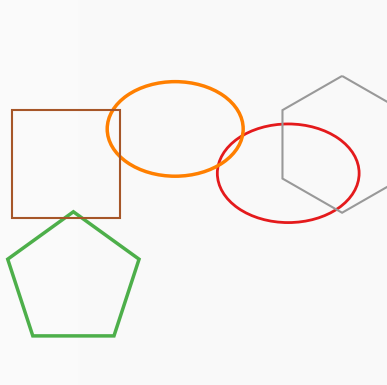[{"shape": "oval", "thickness": 2, "radius": 0.91, "center": [0.744, 0.55]}, {"shape": "pentagon", "thickness": 2.5, "radius": 0.89, "center": [0.189, 0.272]}, {"shape": "oval", "thickness": 2.5, "radius": 0.88, "center": [0.452, 0.665]}, {"shape": "square", "thickness": 1.5, "radius": 0.7, "center": [0.171, 0.574]}, {"shape": "hexagon", "thickness": 1.5, "radius": 0.89, "center": [0.883, 0.625]}]